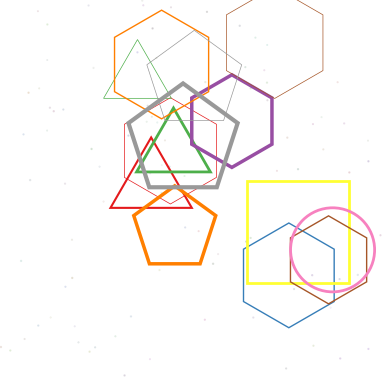[{"shape": "triangle", "thickness": 1.5, "radius": 0.61, "center": [0.393, 0.521]}, {"shape": "hexagon", "thickness": 0.5, "radius": 0.69, "center": [0.443, 0.608]}, {"shape": "hexagon", "thickness": 1, "radius": 0.68, "center": [0.75, 0.285]}, {"shape": "triangle", "thickness": 0.5, "radius": 0.51, "center": [0.357, 0.795]}, {"shape": "triangle", "thickness": 2, "radius": 0.55, "center": [0.451, 0.609]}, {"shape": "hexagon", "thickness": 2.5, "radius": 0.6, "center": [0.602, 0.685]}, {"shape": "pentagon", "thickness": 2.5, "radius": 0.56, "center": [0.454, 0.405]}, {"shape": "hexagon", "thickness": 1, "radius": 0.71, "center": [0.42, 0.832]}, {"shape": "square", "thickness": 2, "radius": 0.66, "center": [0.774, 0.397]}, {"shape": "hexagon", "thickness": 1, "radius": 0.57, "center": [0.853, 0.325]}, {"shape": "hexagon", "thickness": 0.5, "radius": 0.72, "center": [0.713, 0.889]}, {"shape": "circle", "thickness": 2, "radius": 0.55, "center": [0.864, 0.351]}, {"shape": "pentagon", "thickness": 0.5, "radius": 0.65, "center": [0.505, 0.792]}, {"shape": "pentagon", "thickness": 3, "radius": 0.75, "center": [0.475, 0.634]}]